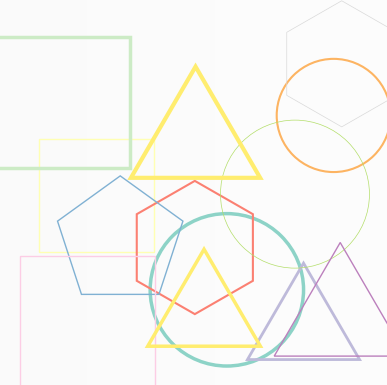[{"shape": "circle", "thickness": 2.5, "radius": 0.99, "center": [0.585, 0.247]}, {"shape": "square", "thickness": 1, "radius": 0.74, "center": [0.249, 0.492]}, {"shape": "triangle", "thickness": 2, "radius": 0.84, "center": [0.783, 0.15]}, {"shape": "hexagon", "thickness": 1.5, "radius": 0.87, "center": [0.503, 0.357]}, {"shape": "pentagon", "thickness": 1, "radius": 0.85, "center": [0.31, 0.373]}, {"shape": "circle", "thickness": 1.5, "radius": 0.74, "center": [0.861, 0.7]}, {"shape": "circle", "thickness": 0.5, "radius": 0.96, "center": [0.761, 0.496]}, {"shape": "square", "thickness": 1, "radius": 0.87, "center": [0.225, 0.161]}, {"shape": "hexagon", "thickness": 0.5, "radius": 0.82, "center": [0.882, 0.834]}, {"shape": "triangle", "thickness": 1, "radius": 0.98, "center": [0.878, 0.173]}, {"shape": "square", "thickness": 2.5, "radius": 0.85, "center": [0.167, 0.735]}, {"shape": "triangle", "thickness": 3, "radius": 0.96, "center": [0.505, 0.634]}, {"shape": "triangle", "thickness": 2.5, "radius": 0.84, "center": [0.527, 0.185]}]